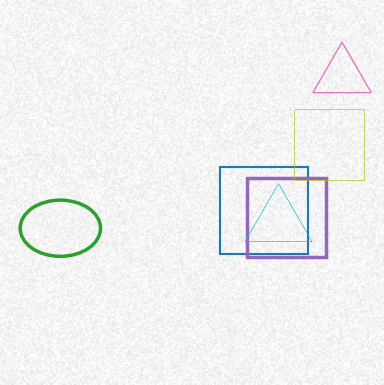[{"shape": "square", "thickness": 1.5, "radius": 0.57, "center": [0.686, 0.454]}, {"shape": "oval", "thickness": 2.5, "radius": 0.52, "center": [0.157, 0.407]}, {"shape": "square", "thickness": 2.5, "radius": 0.51, "center": [0.743, 0.435]}, {"shape": "triangle", "thickness": 1, "radius": 0.44, "center": [0.888, 0.803]}, {"shape": "square", "thickness": 0.5, "radius": 0.46, "center": [0.854, 0.625]}, {"shape": "triangle", "thickness": 0.5, "radius": 0.5, "center": [0.723, 0.423]}]